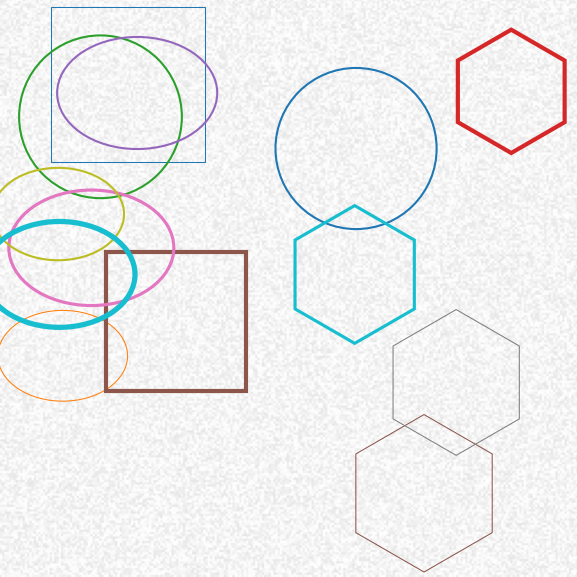[{"shape": "square", "thickness": 0.5, "radius": 0.67, "center": [0.221, 0.853]}, {"shape": "circle", "thickness": 1, "radius": 0.7, "center": [0.617, 0.742]}, {"shape": "oval", "thickness": 0.5, "radius": 0.56, "center": [0.109, 0.383]}, {"shape": "circle", "thickness": 1, "radius": 0.7, "center": [0.174, 0.797]}, {"shape": "hexagon", "thickness": 2, "radius": 0.53, "center": [0.885, 0.841]}, {"shape": "oval", "thickness": 1, "radius": 0.69, "center": [0.238, 0.838]}, {"shape": "hexagon", "thickness": 0.5, "radius": 0.68, "center": [0.734, 0.145]}, {"shape": "square", "thickness": 2, "radius": 0.6, "center": [0.305, 0.442]}, {"shape": "oval", "thickness": 1.5, "radius": 0.71, "center": [0.158, 0.57]}, {"shape": "hexagon", "thickness": 0.5, "radius": 0.63, "center": [0.79, 0.337]}, {"shape": "oval", "thickness": 1, "radius": 0.57, "center": [0.101, 0.628]}, {"shape": "hexagon", "thickness": 1.5, "radius": 0.6, "center": [0.614, 0.524]}, {"shape": "oval", "thickness": 2.5, "radius": 0.65, "center": [0.103, 0.524]}]